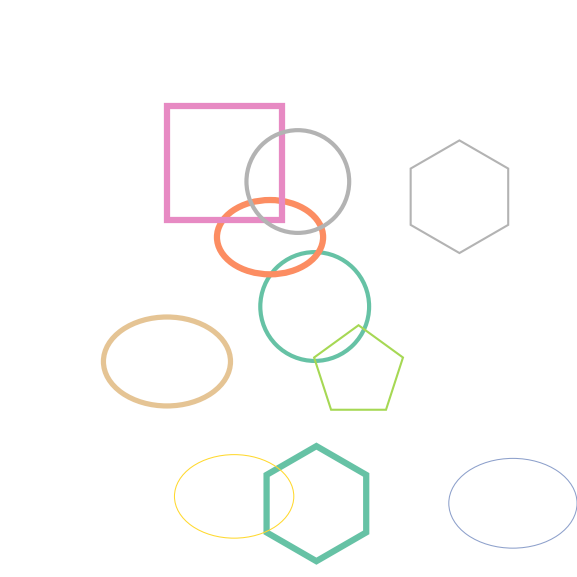[{"shape": "circle", "thickness": 2, "radius": 0.47, "center": [0.545, 0.468]}, {"shape": "hexagon", "thickness": 3, "radius": 0.5, "center": [0.548, 0.127]}, {"shape": "oval", "thickness": 3, "radius": 0.46, "center": [0.468, 0.588]}, {"shape": "oval", "thickness": 0.5, "radius": 0.56, "center": [0.888, 0.128]}, {"shape": "square", "thickness": 3, "radius": 0.5, "center": [0.388, 0.717]}, {"shape": "pentagon", "thickness": 1, "radius": 0.4, "center": [0.621, 0.355]}, {"shape": "oval", "thickness": 0.5, "radius": 0.52, "center": [0.405, 0.14]}, {"shape": "oval", "thickness": 2.5, "radius": 0.55, "center": [0.289, 0.373]}, {"shape": "circle", "thickness": 2, "radius": 0.44, "center": [0.516, 0.685]}, {"shape": "hexagon", "thickness": 1, "radius": 0.49, "center": [0.796, 0.658]}]